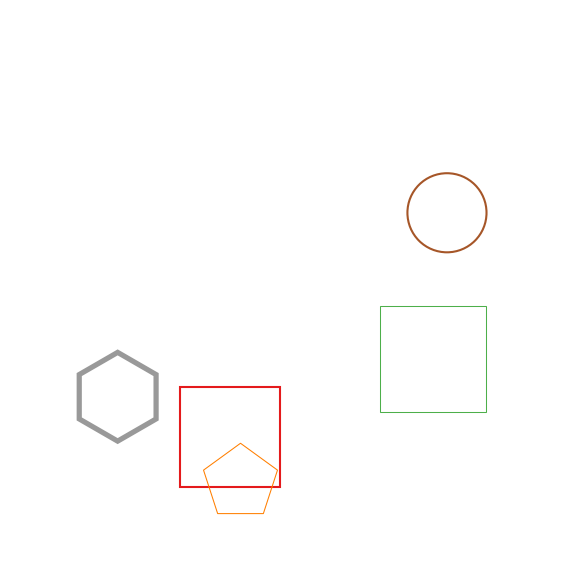[{"shape": "square", "thickness": 1, "radius": 0.43, "center": [0.398, 0.242]}, {"shape": "square", "thickness": 0.5, "radius": 0.46, "center": [0.75, 0.378]}, {"shape": "pentagon", "thickness": 0.5, "radius": 0.34, "center": [0.416, 0.164]}, {"shape": "circle", "thickness": 1, "radius": 0.34, "center": [0.774, 0.631]}, {"shape": "hexagon", "thickness": 2.5, "radius": 0.38, "center": [0.204, 0.312]}]